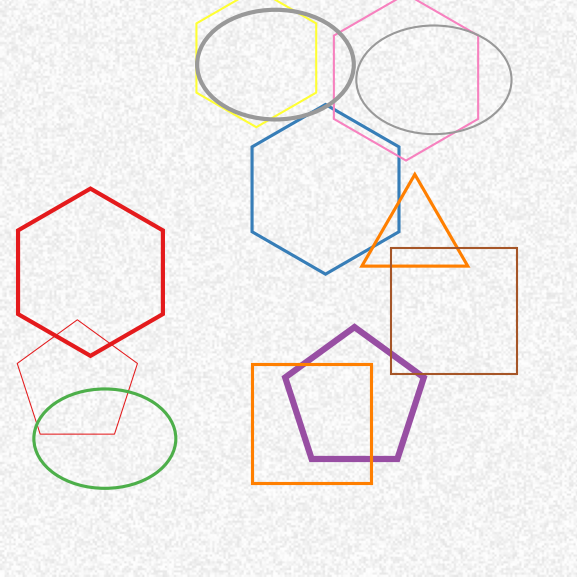[{"shape": "pentagon", "thickness": 0.5, "radius": 0.55, "center": [0.134, 0.336]}, {"shape": "hexagon", "thickness": 2, "radius": 0.72, "center": [0.157, 0.528]}, {"shape": "hexagon", "thickness": 1.5, "radius": 0.73, "center": [0.564, 0.671]}, {"shape": "oval", "thickness": 1.5, "radius": 0.61, "center": [0.182, 0.24]}, {"shape": "pentagon", "thickness": 3, "radius": 0.63, "center": [0.614, 0.306]}, {"shape": "square", "thickness": 1.5, "radius": 0.52, "center": [0.54, 0.265]}, {"shape": "triangle", "thickness": 1.5, "radius": 0.53, "center": [0.718, 0.591]}, {"shape": "hexagon", "thickness": 1, "radius": 0.6, "center": [0.444, 0.899]}, {"shape": "square", "thickness": 1, "radius": 0.55, "center": [0.786, 0.46]}, {"shape": "hexagon", "thickness": 1, "radius": 0.72, "center": [0.703, 0.865]}, {"shape": "oval", "thickness": 1, "radius": 0.67, "center": [0.751, 0.861]}, {"shape": "oval", "thickness": 2, "radius": 0.68, "center": [0.477, 0.887]}]